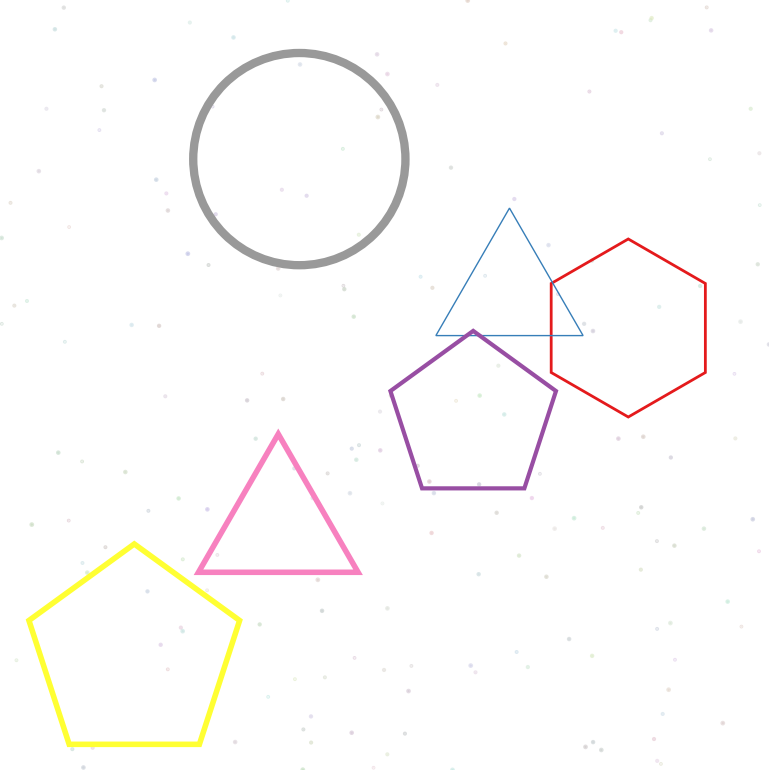[{"shape": "hexagon", "thickness": 1, "radius": 0.58, "center": [0.816, 0.574]}, {"shape": "triangle", "thickness": 0.5, "radius": 0.55, "center": [0.662, 0.619]}, {"shape": "pentagon", "thickness": 1.5, "radius": 0.57, "center": [0.615, 0.457]}, {"shape": "pentagon", "thickness": 2, "radius": 0.72, "center": [0.174, 0.15]}, {"shape": "triangle", "thickness": 2, "radius": 0.6, "center": [0.361, 0.317]}, {"shape": "circle", "thickness": 3, "radius": 0.69, "center": [0.389, 0.793]}]